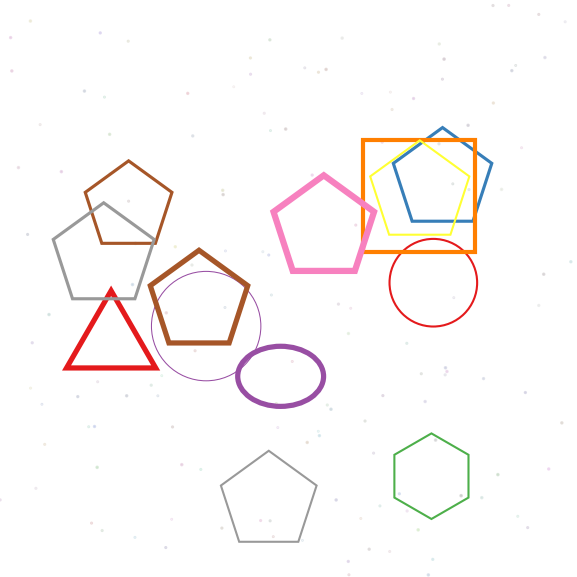[{"shape": "circle", "thickness": 1, "radius": 0.38, "center": [0.75, 0.51]}, {"shape": "triangle", "thickness": 2.5, "radius": 0.45, "center": [0.192, 0.407]}, {"shape": "pentagon", "thickness": 1.5, "radius": 0.45, "center": [0.766, 0.689]}, {"shape": "hexagon", "thickness": 1, "radius": 0.37, "center": [0.747, 0.175]}, {"shape": "oval", "thickness": 2.5, "radius": 0.37, "center": [0.486, 0.347]}, {"shape": "circle", "thickness": 0.5, "radius": 0.47, "center": [0.357, 0.434]}, {"shape": "square", "thickness": 2, "radius": 0.49, "center": [0.725, 0.66]}, {"shape": "pentagon", "thickness": 1, "radius": 0.45, "center": [0.727, 0.666]}, {"shape": "pentagon", "thickness": 2.5, "radius": 0.44, "center": [0.345, 0.477]}, {"shape": "pentagon", "thickness": 1.5, "radius": 0.39, "center": [0.223, 0.642]}, {"shape": "pentagon", "thickness": 3, "radius": 0.46, "center": [0.561, 0.604]}, {"shape": "pentagon", "thickness": 1.5, "radius": 0.46, "center": [0.18, 0.556]}, {"shape": "pentagon", "thickness": 1, "radius": 0.44, "center": [0.465, 0.131]}]